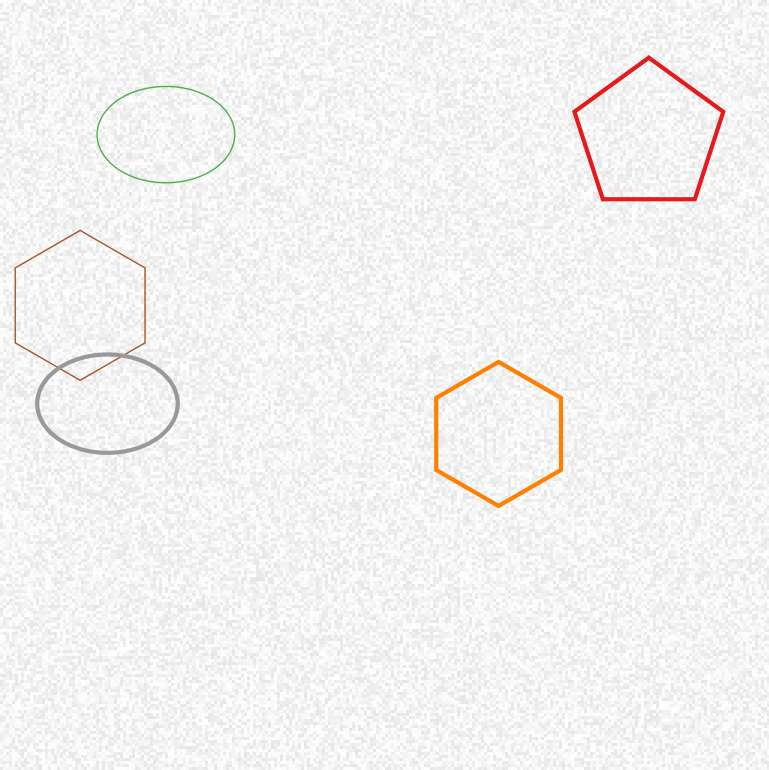[{"shape": "pentagon", "thickness": 1.5, "radius": 0.51, "center": [0.843, 0.823]}, {"shape": "oval", "thickness": 0.5, "radius": 0.45, "center": [0.215, 0.825]}, {"shape": "hexagon", "thickness": 1.5, "radius": 0.47, "center": [0.648, 0.436]}, {"shape": "hexagon", "thickness": 0.5, "radius": 0.49, "center": [0.104, 0.603]}, {"shape": "oval", "thickness": 1.5, "radius": 0.46, "center": [0.14, 0.476]}]